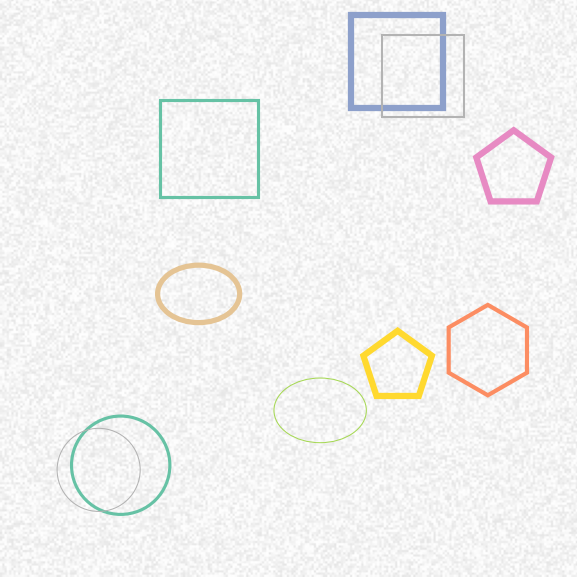[{"shape": "circle", "thickness": 1.5, "radius": 0.43, "center": [0.209, 0.194]}, {"shape": "square", "thickness": 1.5, "radius": 0.42, "center": [0.362, 0.742]}, {"shape": "hexagon", "thickness": 2, "radius": 0.39, "center": [0.845, 0.393]}, {"shape": "square", "thickness": 3, "radius": 0.4, "center": [0.687, 0.893]}, {"shape": "pentagon", "thickness": 3, "radius": 0.34, "center": [0.89, 0.705]}, {"shape": "oval", "thickness": 0.5, "radius": 0.4, "center": [0.554, 0.289]}, {"shape": "pentagon", "thickness": 3, "radius": 0.31, "center": [0.689, 0.364]}, {"shape": "oval", "thickness": 2.5, "radius": 0.36, "center": [0.344, 0.49]}, {"shape": "circle", "thickness": 0.5, "radius": 0.36, "center": [0.171, 0.186]}, {"shape": "square", "thickness": 1, "radius": 0.36, "center": [0.733, 0.868]}]